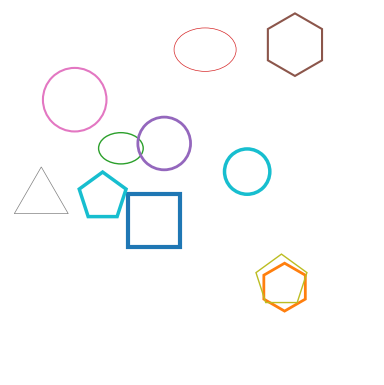[{"shape": "square", "thickness": 3, "radius": 0.34, "center": [0.4, 0.427]}, {"shape": "hexagon", "thickness": 2, "radius": 0.31, "center": [0.739, 0.254]}, {"shape": "oval", "thickness": 1, "radius": 0.29, "center": [0.314, 0.615]}, {"shape": "oval", "thickness": 0.5, "radius": 0.4, "center": [0.533, 0.871]}, {"shape": "circle", "thickness": 2, "radius": 0.34, "center": [0.426, 0.627]}, {"shape": "hexagon", "thickness": 1.5, "radius": 0.41, "center": [0.766, 0.884]}, {"shape": "circle", "thickness": 1.5, "radius": 0.41, "center": [0.194, 0.741]}, {"shape": "triangle", "thickness": 0.5, "radius": 0.4, "center": [0.107, 0.486]}, {"shape": "pentagon", "thickness": 1, "radius": 0.35, "center": [0.731, 0.27]}, {"shape": "pentagon", "thickness": 2.5, "radius": 0.32, "center": [0.267, 0.489]}, {"shape": "circle", "thickness": 2.5, "radius": 0.29, "center": [0.642, 0.554]}]